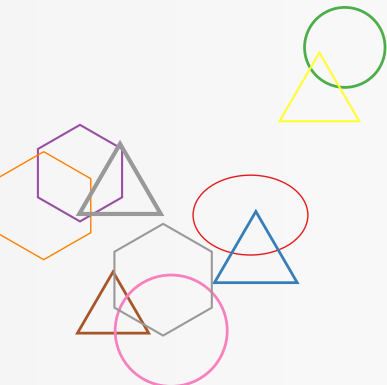[{"shape": "oval", "thickness": 1, "radius": 0.74, "center": [0.646, 0.441]}, {"shape": "triangle", "thickness": 2, "radius": 0.62, "center": [0.66, 0.327]}, {"shape": "circle", "thickness": 2, "radius": 0.52, "center": [0.89, 0.877]}, {"shape": "hexagon", "thickness": 1.5, "radius": 0.63, "center": [0.206, 0.55]}, {"shape": "hexagon", "thickness": 1, "radius": 0.7, "center": [0.113, 0.466]}, {"shape": "triangle", "thickness": 1.5, "radius": 0.59, "center": [0.824, 0.745]}, {"shape": "triangle", "thickness": 2, "radius": 0.53, "center": [0.292, 0.188]}, {"shape": "circle", "thickness": 2, "radius": 0.72, "center": [0.442, 0.141]}, {"shape": "triangle", "thickness": 3, "radius": 0.61, "center": [0.31, 0.505]}, {"shape": "hexagon", "thickness": 1.5, "radius": 0.73, "center": [0.421, 0.273]}]